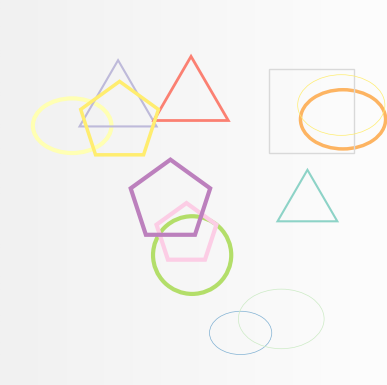[{"shape": "triangle", "thickness": 1.5, "radius": 0.45, "center": [0.793, 0.47]}, {"shape": "oval", "thickness": 3, "radius": 0.51, "center": [0.186, 0.673]}, {"shape": "triangle", "thickness": 1.5, "radius": 0.57, "center": [0.305, 0.729]}, {"shape": "triangle", "thickness": 2, "radius": 0.55, "center": [0.493, 0.743]}, {"shape": "oval", "thickness": 0.5, "radius": 0.4, "center": [0.621, 0.135]}, {"shape": "oval", "thickness": 2.5, "radius": 0.55, "center": [0.885, 0.69]}, {"shape": "circle", "thickness": 3, "radius": 0.5, "center": [0.496, 0.337]}, {"shape": "pentagon", "thickness": 3, "radius": 0.41, "center": [0.481, 0.391]}, {"shape": "square", "thickness": 1, "radius": 0.55, "center": [0.803, 0.711]}, {"shape": "pentagon", "thickness": 3, "radius": 0.54, "center": [0.44, 0.477]}, {"shape": "oval", "thickness": 0.5, "radius": 0.55, "center": [0.726, 0.172]}, {"shape": "pentagon", "thickness": 2.5, "radius": 0.53, "center": [0.309, 0.683]}, {"shape": "oval", "thickness": 0.5, "radius": 0.56, "center": [0.881, 0.727]}]